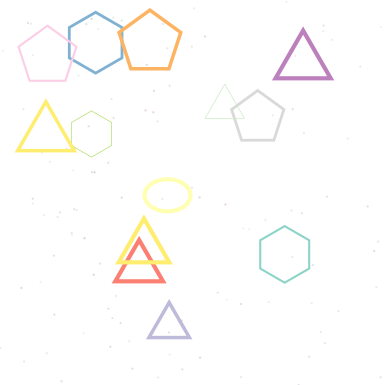[{"shape": "hexagon", "thickness": 1.5, "radius": 0.37, "center": [0.739, 0.339]}, {"shape": "oval", "thickness": 3, "radius": 0.3, "center": [0.435, 0.493]}, {"shape": "triangle", "thickness": 2.5, "radius": 0.3, "center": [0.439, 0.154]}, {"shape": "triangle", "thickness": 3, "radius": 0.36, "center": [0.361, 0.305]}, {"shape": "hexagon", "thickness": 2, "radius": 0.4, "center": [0.248, 0.889]}, {"shape": "pentagon", "thickness": 2.5, "radius": 0.42, "center": [0.389, 0.89]}, {"shape": "hexagon", "thickness": 0.5, "radius": 0.3, "center": [0.238, 0.652]}, {"shape": "pentagon", "thickness": 1.5, "radius": 0.4, "center": [0.123, 0.854]}, {"shape": "pentagon", "thickness": 2, "radius": 0.36, "center": [0.669, 0.694]}, {"shape": "triangle", "thickness": 3, "radius": 0.41, "center": [0.787, 0.838]}, {"shape": "triangle", "thickness": 0.5, "radius": 0.3, "center": [0.584, 0.722]}, {"shape": "triangle", "thickness": 3, "radius": 0.38, "center": [0.374, 0.357]}, {"shape": "triangle", "thickness": 2.5, "radius": 0.42, "center": [0.119, 0.651]}]